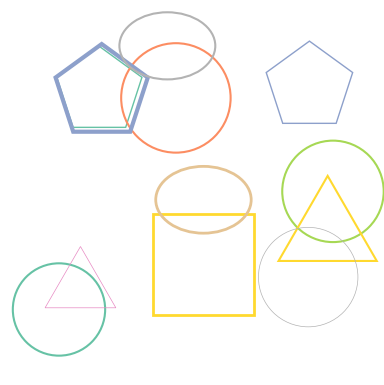[{"shape": "pentagon", "thickness": 1, "radius": 0.58, "center": [0.258, 0.763]}, {"shape": "circle", "thickness": 1.5, "radius": 0.6, "center": [0.153, 0.196]}, {"shape": "circle", "thickness": 1.5, "radius": 0.71, "center": [0.457, 0.746]}, {"shape": "pentagon", "thickness": 1, "radius": 0.59, "center": [0.804, 0.775]}, {"shape": "pentagon", "thickness": 3, "radius": 0.63, "center": [0.264, 0.76]}, {"shape": "triangle", "thickness": 0.5, "radius": 0.53, "center": [0.209, 0.254]}, {"shape": "circle", "thickness": 1.5, "radius": 0.66, "center": [0.865, 0.503]}, {"shape": "triangle", "thickness": 1.5, "radius": 0.74, "center": [0.851, 0.396]}, {"shape": "square", "thickness": 2, "radius": 0.66, "center": [0.528, 0.313]}, {"shape": "oval", "thickness": 2, "radius": 0.62, "center": [0.528, 0.481]}, {"shape": "circle", "thickness": 0.5, "radius": 0.65, "center": [0.8, 0.28]}, {"shape": "oval", "thickness": 1.5, "radius": 0.62, "center": [0.435, 0.881]}]